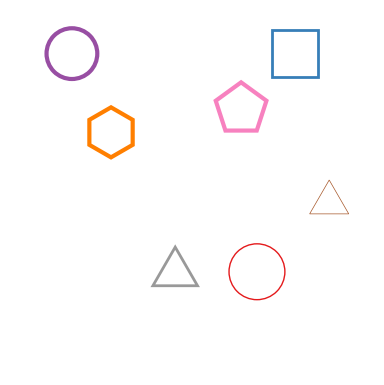[{"shape": "circle", "thickness": 1, "radius": 0.36, "center": [0.667, 0.294]}, {"shape": "square", "thickness": 2, "radius": 0.3, "center": [0.766, 0.861]}, {"shape": "circle", "thickness": 3, "radius": 0.33, "center": [0.187, 0.861]}, {"shape": "hexagon", "thickness": 3, "radius": 0.32, "center": [0.288, 0.656]}, {"shape": "triangle", "thickness": 0.5, "radius": 0.29, "center": [0.855, 0.474]}, {"shape": "pentagon", "thickness": 3, "radius": 0.35, "center": [0.626, 0.717]}, {"shape": "triangle", "thickness": 2, "radius": 0.33, "center": [0.455, 0.291]}]